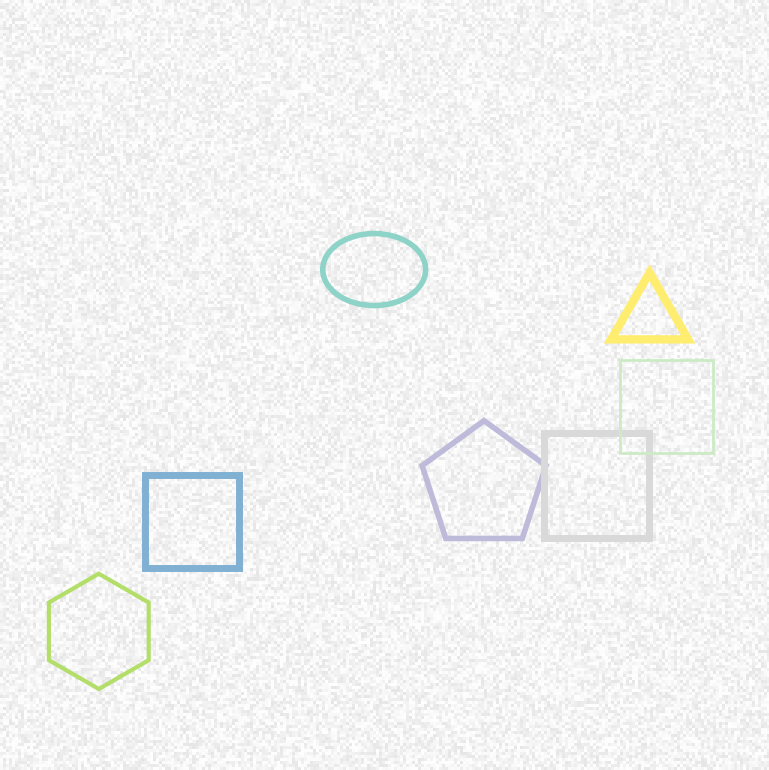[{"shape": "oval", "thickness": 2, "radius": 0.33, "center": [0.486, 0.65]}, {"shape": "pentagon", "thickness": 2, "radius": 0.42, "center": [0.629, 0.369]}, {"shape": "square", "thickness": 2.5, "radius": 0.3, "center": [0.249, 0.323]}, {"shape": "hexagon", "thickness": 1.5, "radius": 0.37, "center": [0.128, 0.18]}, {"shape": "square", "thickness": 2.5, "radius": 0.34, "center": [0.775, 0.37]}, {"shape": "square", "thickness": 1, "radius": 0.3, "center": [0.866, 0.472]}, {"shape": "triangle", "thickness": 3, "radius": 0.29, "center": [0.844, 0.588]}]